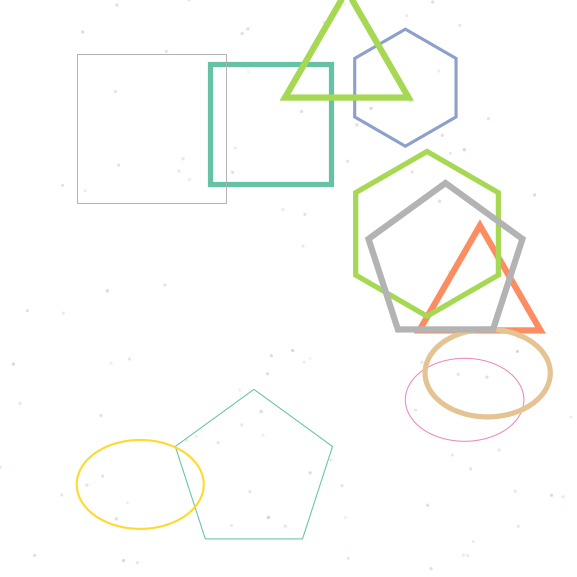[{"shape": "square", "thickness": 2.5, "radius": 0.52, "center": [0.469, 0.785]}, {"shape": "pentagon", "thickness": 0.5, "radius": 0.72, "center": [0.44, 0.182]}, {"shape": "triangle", "thickness": 3, "radius": 0.61, "center": [0.831, 0.488]}, {"shape": "hexagon", "thickness": 1.5, "radius": 0.51, "center": [0.702, 0.847]}, {"shape": "oval", "thickness": 0.5, "radius": 0.51, "center": [0.805, 0.307]}, {"shape": "triangle", "thickness": 3, "radius": 0.62, "center": [0.6, 0.892]}, {"shape": "hexagon", "thickness": 2.5, "radius": 0.71, "center": [0.739, 0.594]}, {"shape": "oval", "thickness": 1, "radius": 0.55, "center": [0.243, 0.16]}, {"shape": "oval", "thickness": 2.5, "radius": 0.54, "center": [0.844, 0.353]}, {"shape": "pentagon", "thickness": 3, "radius": 0.7, "center": [0.771, 0.542]}, {"shape": "square", "thickness": 0.5, "radius": 0.64, "center": [0.262, 0.777]}]